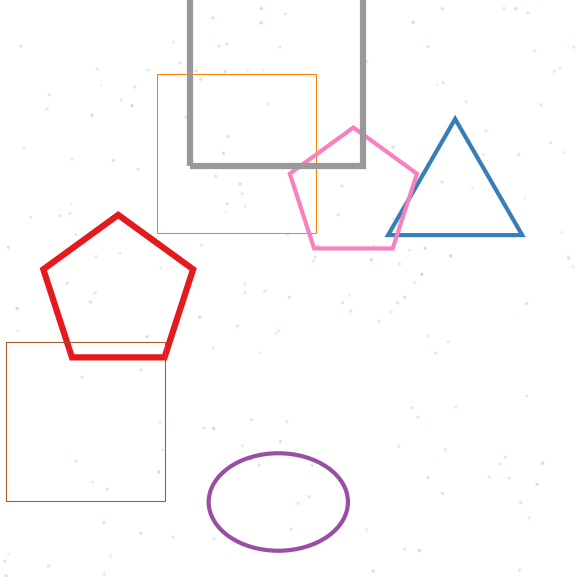[{"shape": "pentagon", "thickness": 3, "radius": 0.68, "center": [0.205, 0.491]}, {"shape": "triangle", "thickness": 2, "radius": 0.67, "center": [0.788, 0.659]}, {"shape": "oval", "thickness": 2, "radius": 0.6, "center": [0.482, 0.13]}, {"shape": "square", "thickness": 0.5, "radius": 0.69, "center": [0.41, 0.733]}, {"shape": "square", "thickness": 0.5, "radius": 0.69, "center": [0.148, 0.269]}, {"shape": "pentagon", "thickness": 2, "radius": 0.58, "center": [0.612, 0.663]}, {"shape": "square", "thickness": 3, "radius": 0.75, "center": [0.479, 0.862]}]